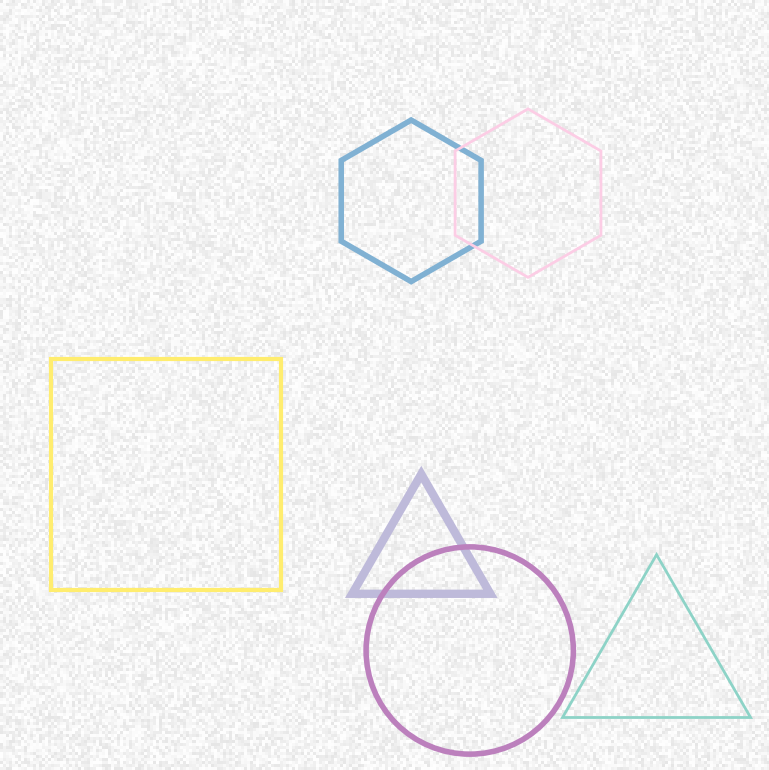[{"shape": "triangle", "thickness": 1, "radius": 0.71, "center": [0.853, 0.139]}, {"shape": "triangle", "thickness": 3, "radius": 0.52, "center": [0.547, 0.281]}, {"shape": "hexagon", "thickness": 2, "radius": 0.52, "center": [0.534, 0.739]}, {"shape": "hexagon", "thickness": 1, "radius": 0.55, "center": [0.686, 0.749]}, {"shape": "circle", "thickness": 2, "radius": 0.67, "center": [0.61, 0.155]}, {"shape": "square", "thickness": 1.5, "radius": 0.75, "center": [0.216, 0.384]}]